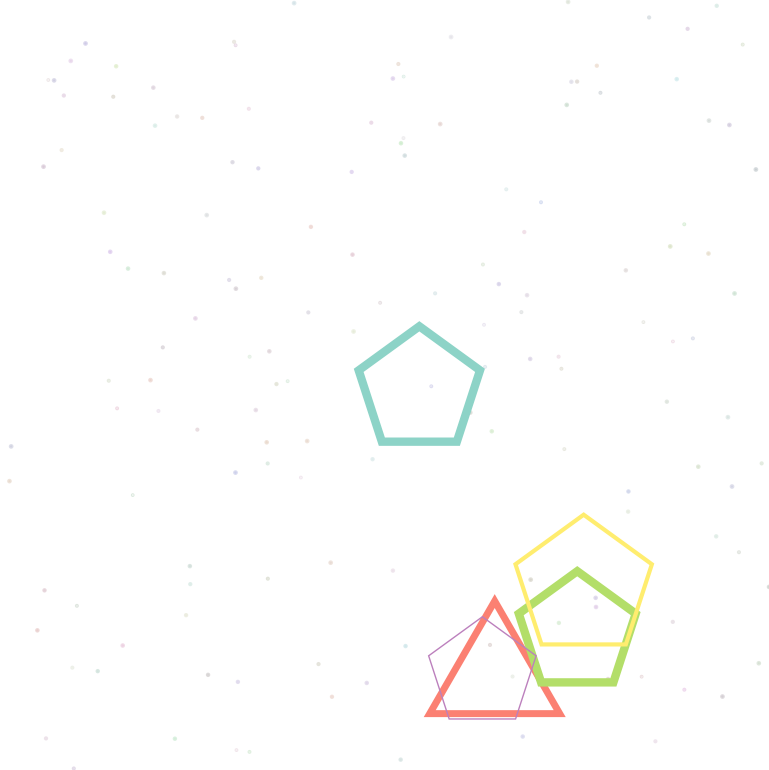[{"shape": "pentagon", "thickness": 3, "radius": 0.41, "center": [0.545, 0.493]}, {"shape": "triangle", "thickness": 2.5, "radius": 0.49, "center": [0.642, 0.122]}, {"shape": "pentagon", "thickness": 3, "radius": 0.4, "center": [0.75, 0.178]}, {"shape": "pentagon", "thickness": 0.5, "radius": 0.37, "center": [0.626, 0.126]}, {"shape": "pentagon", "thickness": 1.5, "radius": 0.47, "center": [0.758, 0.238]}]